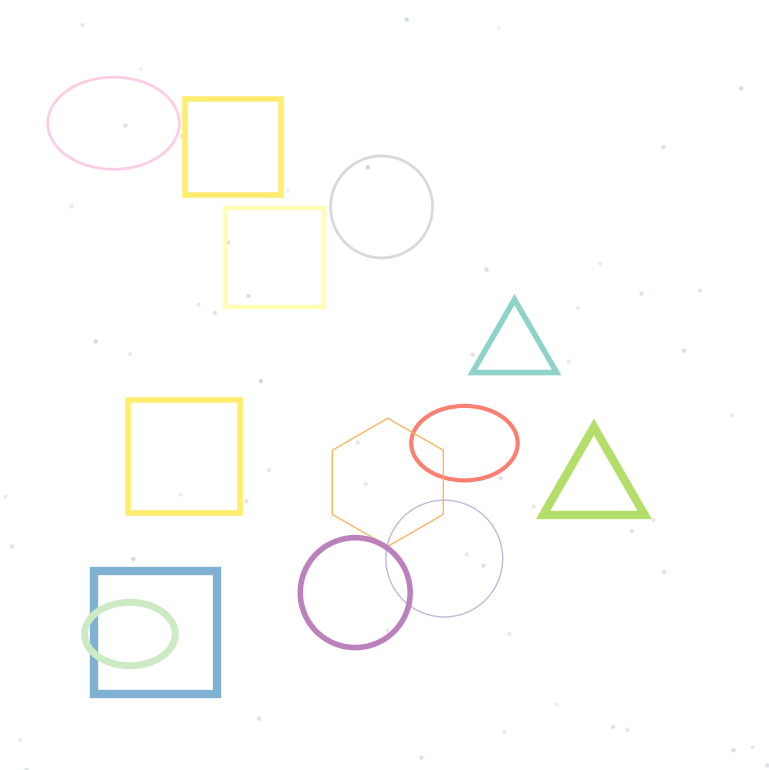[{"shape": "triangle", "thickness": 2, "radius": 0.32, "center": [0.668, 0.548]}, {"shape": "square", "thickness": 1.5, "radius": 0.32, "center": [0.356, 0.666]}, {"shape": "circle", "thickness": 0.5, "radius": 0.38, "center": [0.577, 0.275]}, {"shape": "oval", "thickness": 1.5, "radius": 0.35, "center": [0.603, 0.424]}, {"shape": "square", "thickness": 3, "radius": 0.4, "center": [0.202, 0.178]}, {"shape": "hexagon", "thickness": 0.5, "radius": 0.42, "center": [0.504, 0.374]}, {"shape": "triangle", "thickness": 3, "radius": 0.38, "center": [0.771, 0.369]}, {"shape": "oval", "thickness": 1, "radius": 0.43, "center": [0.147, 0.84]}, {"shape": "circle", "thickness": 1, "radius": 0.33, "center": [0.496, 0.731]}, {"shape": "circle", "thickness": 2, "radius": 0.36, "center": [0.461, 0.23]}, {"shape": "oval", "thickness": 2.5, "radius": 0.29, "center": [0.169, 0.177]}, {"shape": "square", "thickness": 2, "radius": 0.31, "center": [0.303, 0.809]}, {"shape": "square", "thickness": 2, "radius": 0.36, "center": [0.239, 0.407]}]